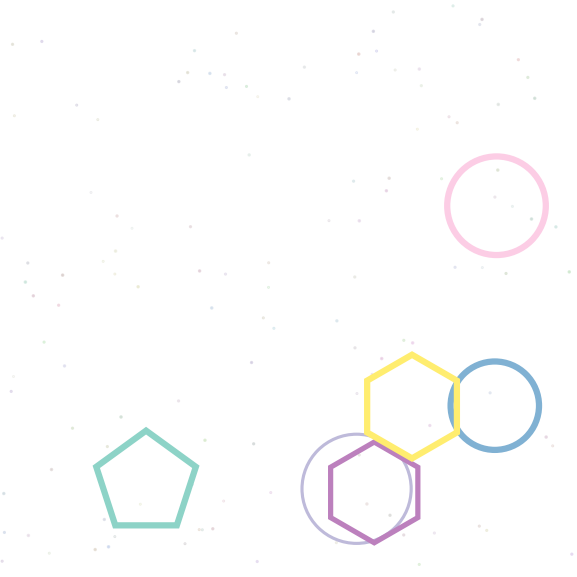[{"shape": "pentagon", "thickness": 3, "radius": 0.45, "center": [0.253, 0.163]}, {"shape": "circle", "thickness": 1.5, "radius": 0.47, "center": [0.617, 0.153]}, {"shape": "circle", "thickness": 3, "radius": 0.38, "center": [0.857, 0.297]}, {"shape": "circle", "thickness": 3, "radius": 0.43, "center": [0.86, 0.643]}, {"shape": "hexagon", "thickness": 2.5, "radius": 0.44, "center": [0.648, 0.146]}, {"shape": "hexagon", "thickness": 3, "radius": 0.45, "center": [0.713, 0.295]}]